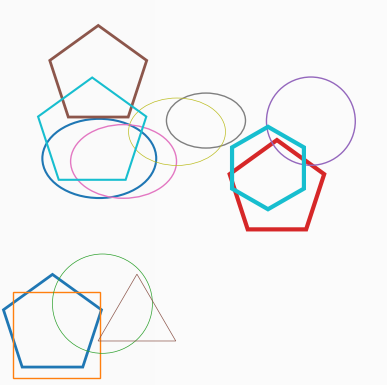[{"shape": "oval", "thickness": 1.5, "radius": 0.73, "center": [0.256, 0.588]}, {"shape": "pentagon", "thickness": 2, "radius": 0.66, "center": [0.135, 0.154]}, {"shape": "square", "thickness": 1, "radius": 0.56, "center": [0.146, 0.13]}, {"shape": "circle", "thickness": 0.5, "radius": 0.65, "center": [0.264, 0.211]}, {"shape": "pentagon", "thickness": 3, "radius": 0.64, "center": [0.715, 0.508]}, {"shape": "circle", "thickness": 1, "radius": 0.57, "center": [0.802, 0.685]}, {"shape": "triangle", "thickness": 0.5, "radius": 0.58, "center": [0.353, 0.172]}, {"shape": "pentagon", "thickness": 2, "radius": 0.66, "center": [0.254, 0.802]}, {"shape": "oval", "thickness": 1, "radius": 0.68, "center": [0.319, 0.581]}, {"shape": "oval", "thickness": 1, "radius": 0.51, "center": [0.532, 0.687]}, {"shape": "oval", "thickness": 0.5, "radius": 0.63, "center": [0.457, 0.658]}, {"shape": "hexagon", "thickness": 3, "radius": 0.54, "center": [0.692, 0.564]}, {"shape": "pentagon", "thickness": 1.5, "radius": 0.73, "center": [0.238, 0.652]}]